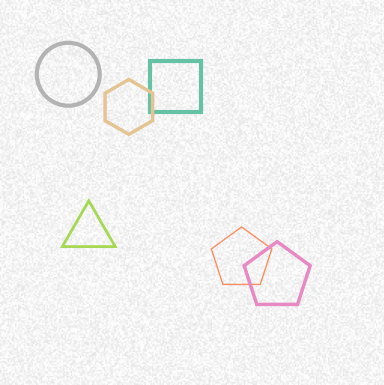[{"shape": "square", "thickness": 3, "radius": 0.33, "center": [0.456, 0.776]}, {"shape": "pentagon", "thickness": 1, "radius": 0.41, "center": [0.628, 0.328]}, {"shape": "pentagon", "thickness": 2.5, "radius": 0.45, "center": [0.72, 0.282]}, {"shape": "triangle", "thickness": 2, "radius": 0.4, "center": [0.231, 0.399]}, {"shape": "hexagon", "thickness": 2.5, "radius": 0.36, "center": [0.335, 0.722]}, {"shape": "circle", "thickness": 3, "radius": 0.41, "center": [0.177, 0.807]}]